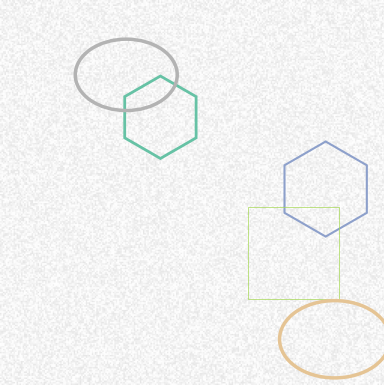[{"shape": "hexagon", "thickness": 2, "radius": 0.54, "center": [0.417, 0.695]}, {"shape": "hexagon", "thickness": 1.5, "radius": 0.62, "center": [0.846, 0.509]}, {"shape": "square", "thickness": 0.5, "radius": 0.59, "center": [0.763, 0.343]}, {"shape": "oval", "thickness": 2.5, "radius": 0.72, "center": [0.869, 0.119]}, {"shape": "oval", "thickness": 2.5, "radius": 0.66, "center": [0.328, 0.806]}]